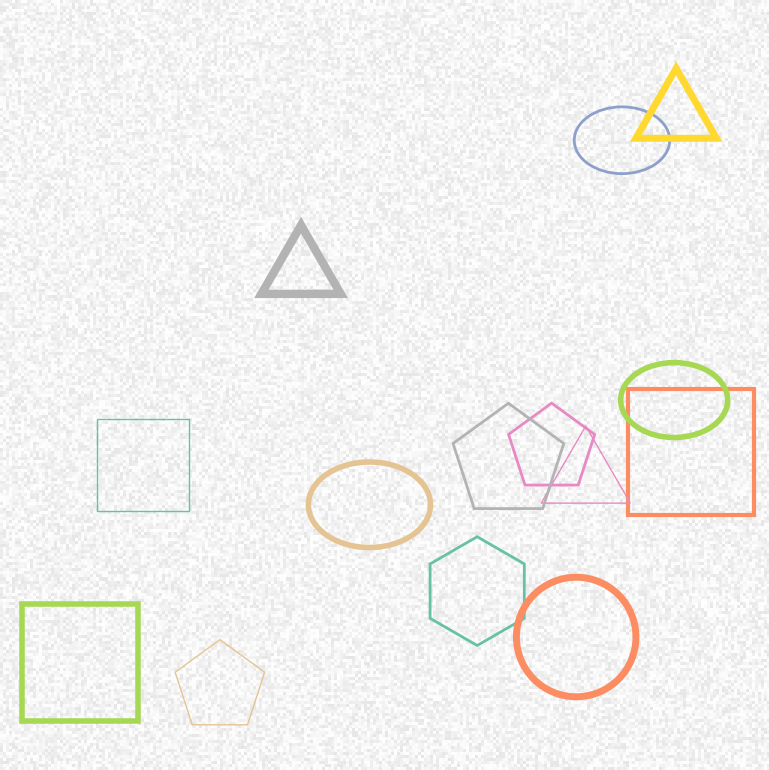[{"shape": "square", "thickness": 0.5, "radius": 0.3, "center": [0.185, 0.396]}, {"shape": "hexagon", "thickness": 1, "radius": 0.35, "center": [0.62, 0.232]}, {"shape": "square", "thickness": 1.5, "radius": 0.41, "center": [0.897, 0.413]}, {"shape": "circle", "thickness": 2.5, "radius": 0.39, "center": [0.748, 0.173]}, {"shape": "oval", "thickness": 1, "radius": 0.31, "center": [0.808, 0.818]}, {"shape": "pentagon", "thickness": 1, "radius": 0.29, "center": [0.716, 0.418]}, {"shape": "triangle", "thickness": 0.5, "radius": 0.33, "center": [0.761, 0.38]}, {"shape": "square", "thickness": 2, "radius": 0.38, "center": [0.104, 0.14]}, {"shape": "oval", "thickness": 2, "radius": 0.35, "center": [0.876, 0.48]}, {"shape": "triangle", "thickness": 2.5, "radius": 0.3, "center": [0.878, 0.851]}, {"shape": "pentagon", "thickness": 0.5, "radius": 0.31, "center": [0.286, 0.108]}, {"shape": "oval", "thickness": 2, "radius": 0.4, "center": [0.48, 0.345]}, {"shape": "triangle", "thickness": 3, "radius": 0.3, "center": [0.391, 0.648]}, {"shape": "pentagon", "thickness": 1, "radius": 0.38, "center": [0.66, 0.401]}]